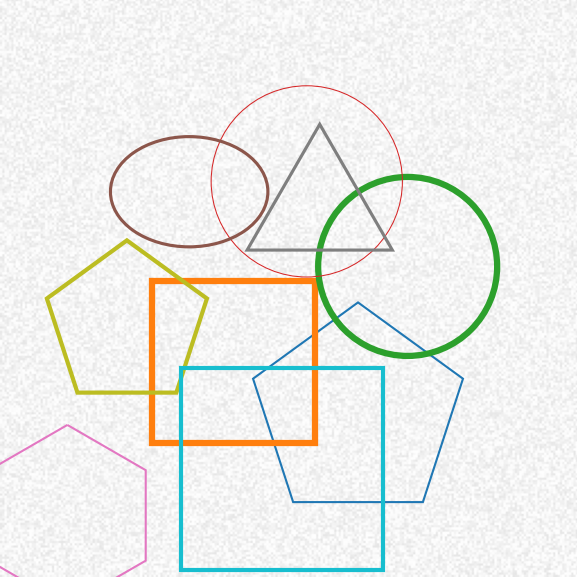[{"shape": "pentagon", "thickness": 1, "radius": 0.96, "center": [0.62, 0.284]}, {"shape": "square", "thickness": 3, "radius": 0.7, "center": [0.404, 0.373]}, {"shape": "circle", "thickness": 3, "radius": 0.77, "center": [0.706, 0.538]}, {"shape": "circle", "thickness": 0.5, "radius": 0.83, "center": [0.531, 0.685]}, {"shape": "oval", "thickness": 1.5, "radius": 0.68, "center": [0.328, 0.667]}, {"shape": "hexagon", "thickness": 1, "radius": 0.78, "center": [0.117, 0.107]}, {"shape": "triangle", "thickness": 1.5, "radius": 0.73, "center": [0.554, 0.639]}, {"shape": "pentagon", "thickness": 2, "radius": 0.73, "center": [0.22, 0.437]}, {"shape": "square", "thickness": 2, "radius": 0.88, "center": [0.488, 0.186]}]